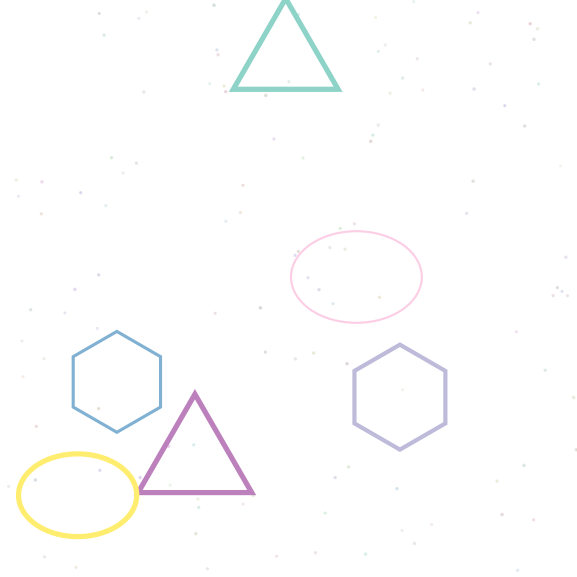[{"shape": "triangle", "thickness": 2.5, "radius": 0.52, "center": [0.495, 0.897]}, {"shape": "hexagon", "thickness": 2, "radius": 0.45, "center": [0.692, 0.311]}, {"shape": "hexagon", "thickness": 1.5, "radius": 0.44, "center": [0.202, 0.338]}, {"shape": "oval", "thickness": 1, "radius": 0.57, "center": [0.617, 0.519]}, {"shape": "triangle", "thickness": 2.5, "radius": 0.57, "center": [0.338, 0.203]}, {"shape": "oval", "thickness": 2.5, "radius": 0.51, "center": [0.134, 0.142]}]